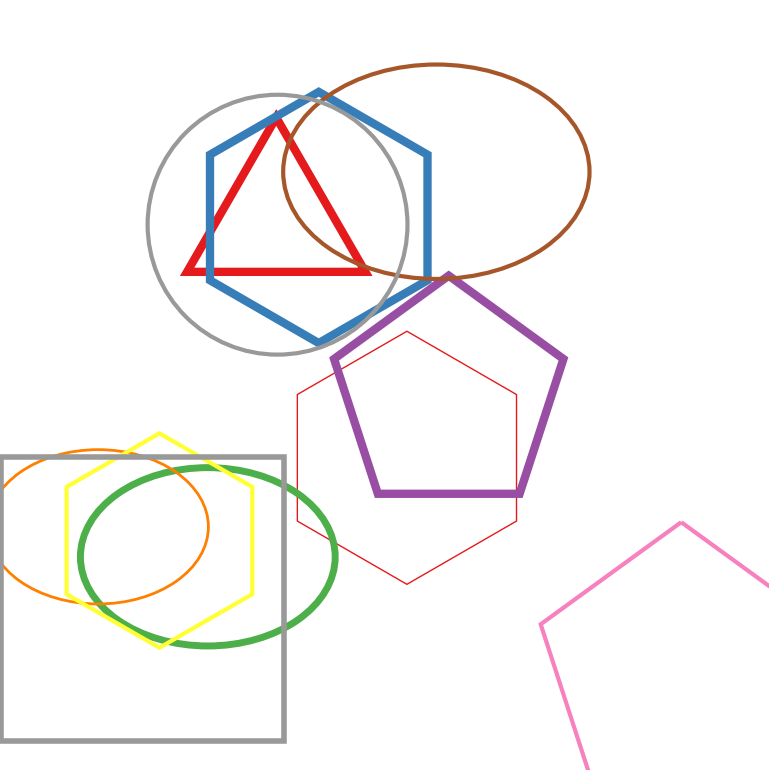[{"shape": "hexagon", "thickness": 0.5, "radius": 0.82, "center": [0.528, 0.405]}, {"shape": "triangle", "thickness": 3, "radius": 0.67, "center": [0.359, 0.714]}, {"shape": "hexagon", "thickness": 3, "radius": 0.82, "center": [0.414, 0.718]}, {"shape": "oval", "thickness": 2.5, "radius": 0.83, "center": [0.27, 0.277]}, {"shape": "pentagon", "thickness": 3, "radius": 0.78, "center": [0.583, 0.485]}, {"shape": "oval", "thickness": 1, "radius": 0.72, "center": [0.127, 0.316]}, {"shape": "hexagon", "thickness": 1.5, "radius": 0.7, "center": [0.207, 0.298]}, {"shape": "oval", "thickness": 1.5, "radius": 0.99, "center": [0.567, 0.777]}, {"shape": "pentagon", "thickness": 1.5, "radius": 0.96, "center": [0.885, 0.13]}, {"shape": "square", "thickness": 2, "radius": 0.92, "center": [0.185, 0.222]}, {"shape": "circle", "thickness": 1.5, "radius": 0.84, "center": [0.36, 0.708]}]